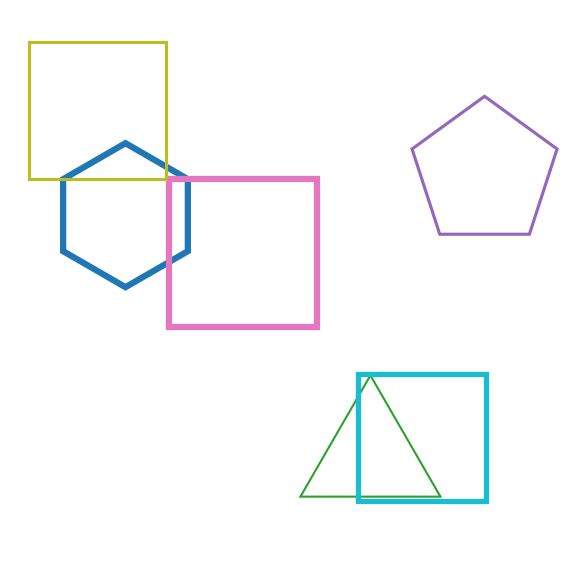[{"shape": "hexagon", "thickness": 3, "radius": 0.62, "center": [0.217, 0.627]}, {"shape": "triangle", "thickness": 1, "radius": 0.7, "center": [0.641, 0.209]}, {"shape": "pentagon", "thickness": 1.5, "radius": 0.66, "center": [0.839, 0.7]}, {"shape": "square", "thickness": 3, "radius": 0.64, "center": [0.421, 0.561]}, {"shape": "square", "thickness": 1.5, "radius": 0.59, "center": [0.169, 0.807]}, {"shape": "square", "thickness": 2.5, "radius": 0.55, "center": [0.731, 0.241]}]